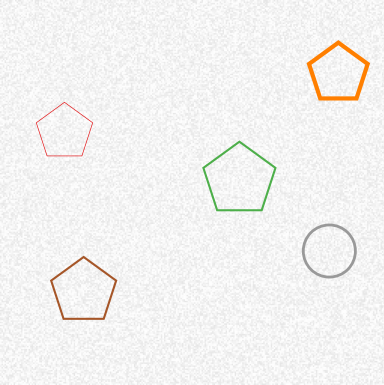[{"shape": "pentagon", "thickness": 0.5, "radius": 0.38, "center": [0.167, 0.657]}, {"shape": "pentagon", "thickness": 1.5, "radius": 0.49, "center": [0.622, 0.534]}, {"shape": "pentagon", "thickness": 3, "radius": 0.4, "center": [0.879, 0.809]}, {"shape": "pentagon", "thickness": 1.5, "radius": 0.44, "center": [0.217, 0.244]}, {"shape": "circle", "thickness": 2, "radius": 0.34, "center": [0.855, 0.348]}]